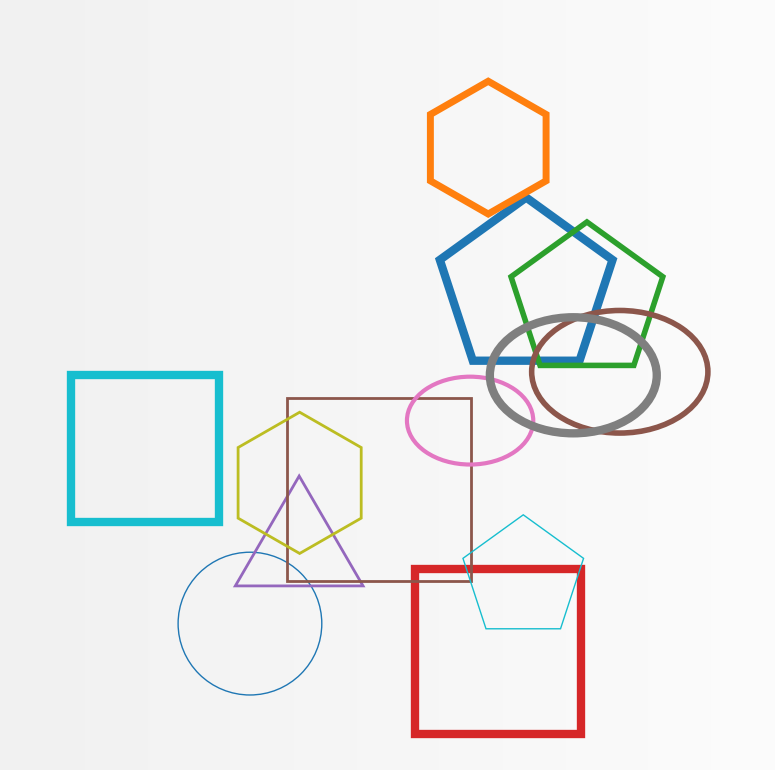[{"shape": "pentagon", "thickness": 3, "radius": 0.59, "center": [0.679, 0.626]}, {"shape": "circle", "thickness": 0.5, "radius": 0.46, "center": [0.323, 0.19]}, {"shape": "hexagon", "thickness": 2.5, "radius": 0.43, "center": [0.63, 0.808]}, {"shape": "pentagon", "thickness": 2, "radius": 0.51, "center": [0.757, 0.609]}, {"shape": "square", "thickness": 3, "radius": 0.54, "center": [0.642, 0.154]}, {"shape": "triangle", "thickness": 1, "radius": 0.48, "center": [0.386, 0.287]}, {"shape": "oval", "thickness": 2, "radius": 0.57, "center": [0.8, 0.517]}, {"shape": "square", "thickness": 1, "radius": 0.59, "center": [0.489, 0.365]}, {"shape": "oval", "thickness": 1.5, "radius": 0.41, "center": [0.607, 0.454]}, {"shape": "oval", "thickness": 3, "radius": 0.54, "center": [0.74, 0.513]}, {"shape": "hexagon", "thickness": 1, "radius": 0.46, "center": [0.387, 0.373]}, {"shape": "pentagon", "thickness": 0.5, "radius": 0.41, "center": [0.675, 0.25]}, {"shape": "square", "thickness": 3, "radius": 0.48, "center": [0.187, 0.418]}]